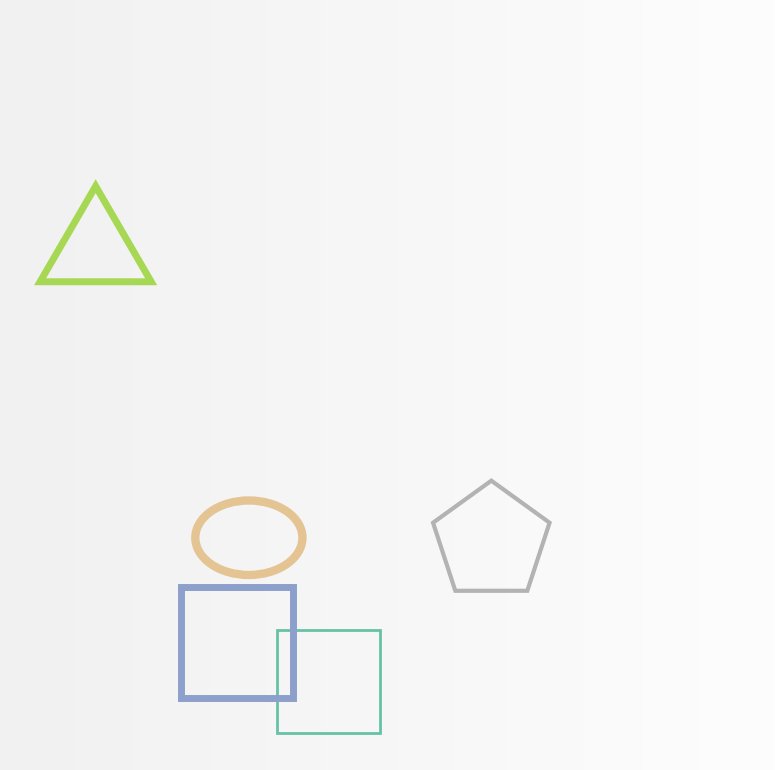[{"shape": "square", "thickness": 1, "radius": 0.33, "center": [0.424, 0.115]}, {"shape": "square", "thickness": 2.5, "radius": 0.36, "center": [0.306, 0.165]}, {"shape": "triangle", "thickness": 2.5, "radius": 0.41, "center": [0.123, 0.675]}, {"shape": "oval", "thickness": 3, "radius": 0.35, "center": [0.321, 0.302]}, {"shape": "pentagon", "thickness": 1.5, "radius": 0.4, "center": [0.634, 0.297]}]